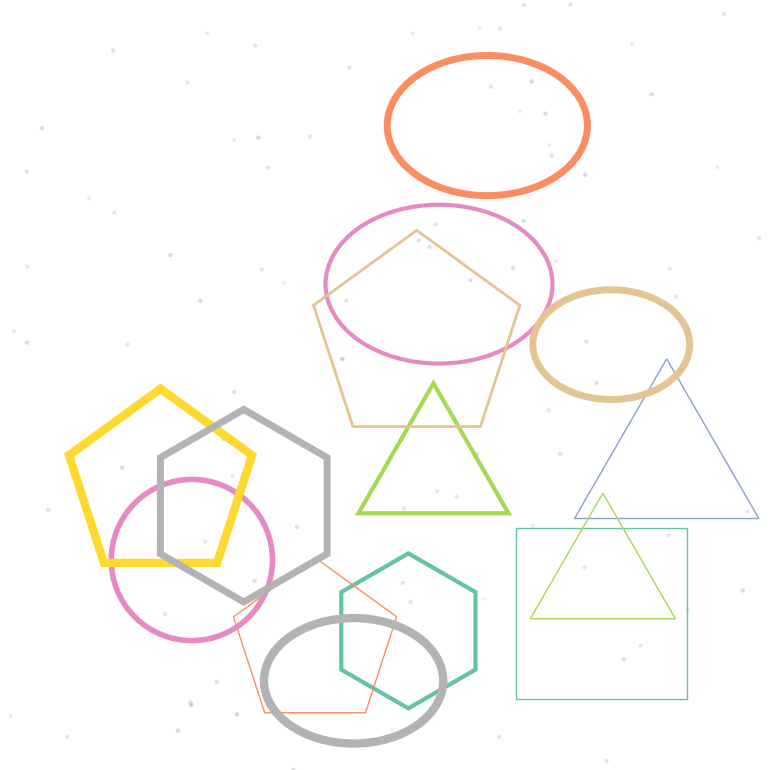[{"shape": "hexagon", "thickness": 1.5, "radius": 0.5, "center": [0.53, 0.181]}, {"shape": "square", "thickness": 0.5, "radius": 0.56, "center": [0.781, 0.203]}, {"shape": "pentagon", "thickness": 0.5, "radius": 0.56, "center": [0.409, 0.164]}, {"shape": "oval", "thickness": 2.5, "radius": 0.65, "center": [0.633, 0.837]}, {"shape": "triangle", "thickness": 0.5, "radius": 0.69, "center": [0.866, 0.396]}, {"shape": "oval", "thickness": 1.5, "radius": 0.74, "center": [0.57, 0.631]}, {"shape": "circle", "thickness": 2, "radius": 0.52, "center": [0.249, 0.273]}, {"shape": "triangle", "thickness": 0.5, "radius": 0.54, "center": [0.783, 0.251]}, {"shape": "triangle", "thickness": 1.5, "radius": 0.56, "center": [0.563, 0.39]}, {"shape": "pentagon", "thickness": 3, "radius": 0.62, "center": [0.208, 0.37]}, {"shape": "oval", "thickness": 2.5, "radius": 0.51, "center": [0.794, 0.552]}, {"shape": "pentagon", "thickness": 1, "radius": 0.7, "center": [0.541, 0.56]}, {"shape": "oval", "thickness": 3, "radius": 0.58, "center": [0.459, 0.116]}, {"shape": "hexagon", "thickness": 2.5, "radius": 0.62, "center": [0.317, 0.343]}]